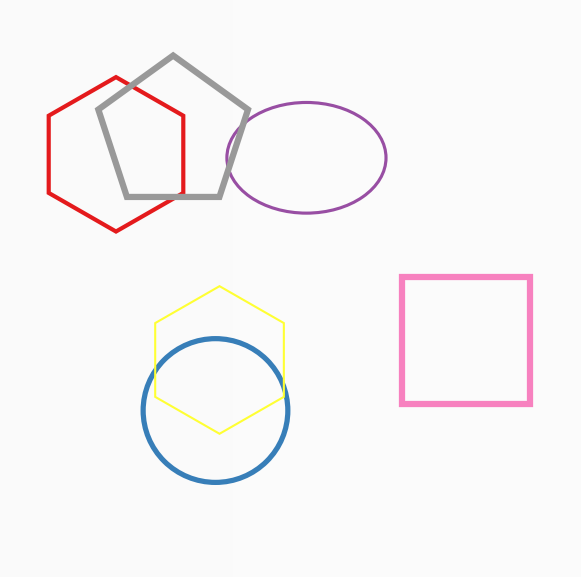[{"shape": "hexagon", "thickness": 2, "radius": 0.67, "center": [0.2, 0.732]}, {"shape": "circle", "thickness": 2.5, "radius": 0.62, "center": [0.371, 0.288]}, {"shape": "oval", "thickness": 1.5, "radius": 0.68, "center": [0.527, 0.726]}, {"shape": "hexagon", "thickness": 1, "radius": 0.64, "center": [0.378, 0.376]}, {"shape": "square", "thickness": 3, "radius": 0.55, "center": [0.802, 0.41]}, {"shape": "pentagon", "thickness": 3, "radius": 0.68, "center": [0.298, 0.768]}]